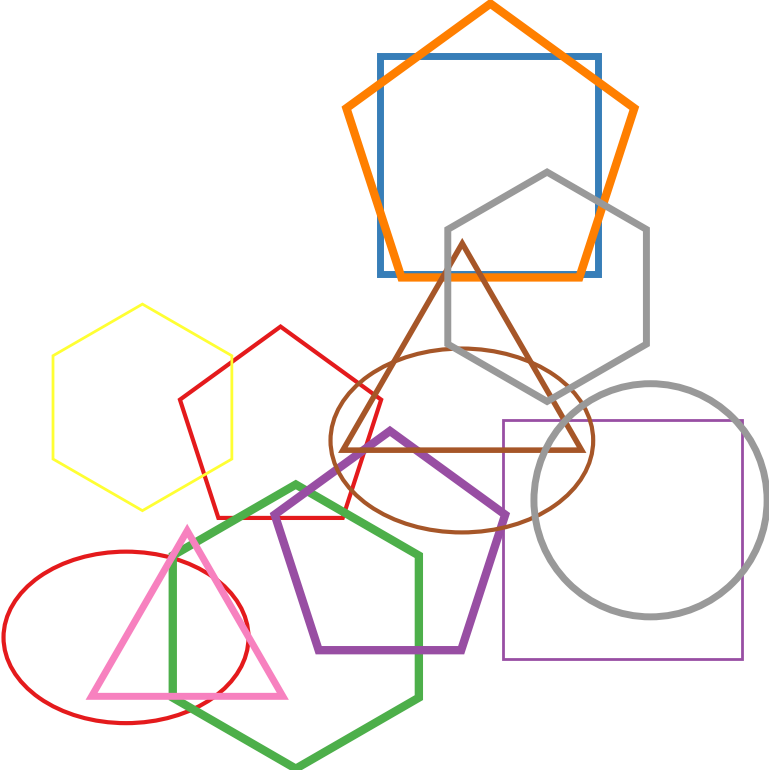[{"shape": "oval", "thickness": 1.5, "radius": 0.8, "center": [0.164, 0.172]}, {"shape": "pentagon", "thickness": 1.5, "radius": 0.69, "center": [0.364, 0.438]}, {"shape": "square", "thickness": 2.5, "radius": 0.71, "center": [0.635, 0.785]}, {"shape": "hexagon", "thickness": 3, "radius": 0.92, "center": [0.384, 0.186]}, {"shape": "square", "thickness": 1, "radius": 0.78, "center": [0.808, 0.299]}, {"shape": "pentagon", "thickness": 3, "radius": 0.79, "center": [0.506, 0.283]}, {"shape": "pentagon", "thickness": 3, "radius": 0.98, "center": [0.637, 0.799]}, {"shape": "hexagon", "thickness": 1, "radius": 0.67, "center": [0.185, 0.471]}, {"shape": "oval", "thickness": 1.5, "radius": 0.85, "center": [0.6, 0.428]}, {"shape": "triangle", "thickness": 2, "radius": 0.89, "center": [0.6, 0.505]}, {"shape": "triangle", "thickness": 2.5, "radius": 0.72, "center": [0.243, 0.167]}, {"shape": "hexagon", "thickness": 2.5, "radius": 0.74, "center": [0.711, 0.628]}, {"shape": "circle", "thickness": 2.5, "radius": 0.76, "center": [0.845, 0.35]}]